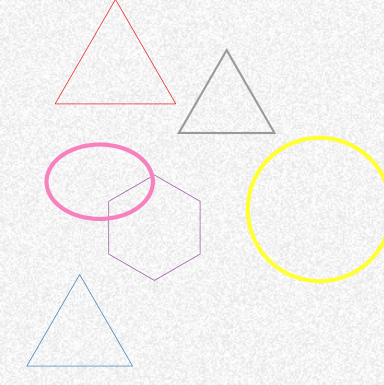[{"shape": "triangle", "thickness": 0.5, "radius": 0.91, "center": [0.3, 0.821]}, {"shape": "triangle", "thickness": 0.5, "radius": 0.79, "center": [0.207, 0.128]}, {"shape": "hexagon", "thickness": 0.5, "radius": 0.69, "center": [0.401, 0.409]}, {"shape": "circle", "thickness": 3, "radius": 0.93, "center": [0.83, 0.456]}, {"shape": "oval", "thickness": 3, "radius": 0.69, "center": [0.259, 0.528]}, {"shape": "triangle", "thickness": 1.5, "radius": 0.72, "center": [0.589, 0.726]}]